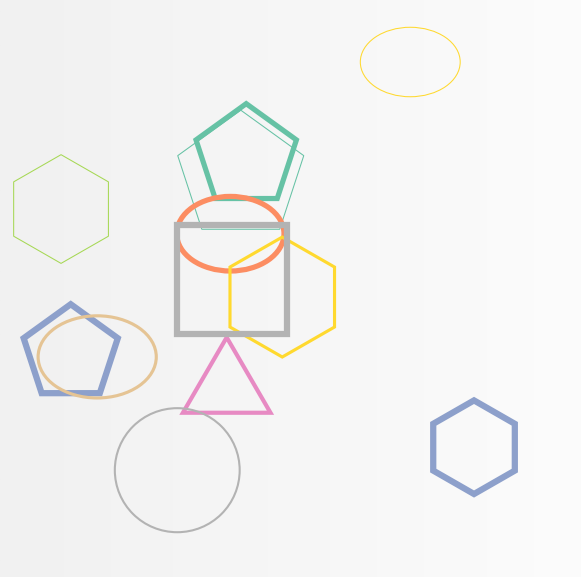[{"shape": "pentagon", "thickness": 2.5, "radius": 0.45, "center": [0.424, 0.729]}, {"shape": "pentagon", "thickness": 0.5, "radius": 0.57, "center": [0.414, 0.694]}, {"shape": "oval", "thickness": 2.5, "radius": 0.46, "center": [0.396, 0.594]}, {"shape": "hexagon", "thickness": 3, "radius": 0.41, "center": [0.816, 0.225]}, {"shape": "pentagon", "thickness": 3, "radius": 0.43, "center": [0.122, 0.387]}, {"shape": "triangle", "thickness": 2, "radius": 0.43, "center": [0.39, 0.328]}, {"shape": "hexagon", "thickness": 0.5, "radius": 0.47, "center": [0.105, 0.637]}, {"shape": "hexagon", "thickness": 1.5, "radius": 0.52, "center": [0.486, 0.485]}, {"shape": "oval", "thickness": 0.5, "radius": 0.43, "center": [0.706, 0.892]}, {"shape": "oval", "thickness": 1.5, "radius": 0.51, "center": [0.167, 0.381]}, {"shape": "circle", "thickness": 1, "radius": 0.54, "center": [0.305, 0.185]}, {"shape": "square", "thickness": 3, "radius": 0.47, "center": [0.399, 0.515]}]